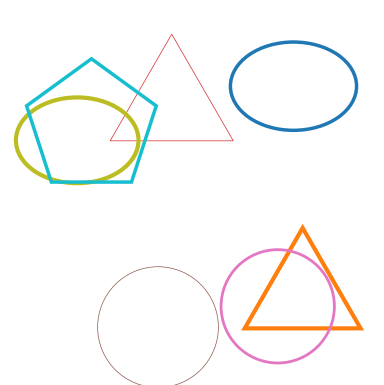[{"shape": "oval", "thickness": 2.5, "radius": 0.82, "center": [0.762, 0.776]}, {"shape": "triangle", "thickness": 3, "radius": 0.87, "center": [0.786, 0.234]}, {"shape": "triangle", "thickness": 0.5, "radius": 0.92, "center": [0.446, 0.727]}, {"shape": "circle", "thickness": 0.5, "radius": 0.78, "center": [0.41, 0.15]}, {"shape": "circle", "thickness": 2, "radius": 0.74, "center": [0.721, 0.204]}, {"shape": "oval", "thickness": 3, "radius": 0.8, "center": [0.201, 0.636]}, {"shape": "pentagon", "thickness": 2.5, "radius": 0.89, "center": [0.237, 0.67]}]